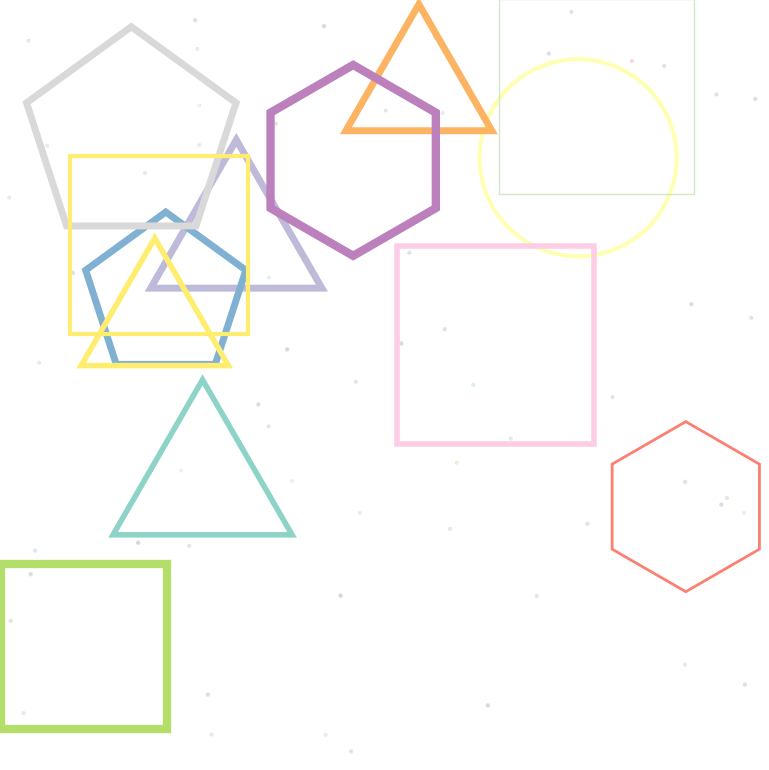[{"shape": "triangle", "thickness": 2, "radius": 0.67, "center": [0.263, 0.373]}, {"shape": "circle", "thickness": 1.5, "radius": 0.64, "center": [0.751, 0.795]}, {"shape": "triangle", "thickness": 2.5, "radius": 0.64, "center": [0.307, 0.69]}, {"shape": "hexagon", "thickness": 1, "radius": 0.55, "center": [0.891, 0.342]}, {"shape": "pentagon", "thickness": 2.5, "radius": 0.55, "center": [0.215, 0.615]}, {"shape": "triangle", "thickness": 2.5, "radius": 0.55, "center": [0.544, 0.885]}, {"shape": "square", "thickness": 3, "radius": 0.54, "center": [0.109, 0.161]}, {"shape": "square", "thickness": 2, "radius": 0.64, "center": [0.644, 0.552]}, {"shape": "pentagon", "thickness": 2.5, "radius": 0.72, "center": [0.17, 0.822]}, {"shape": "hexagon", "thickness": 3, "radius": 0.62, "center": [0.459, 0.792]}, {"shape": "square", "thickness": 0.5, "radius": 0.63, "center": [0.774, 0.874]}, {"shape": "triangle", "thickness": 2, "radius": 0.55, "center": [0.201, 0.58]}, {"shape": "square", "thickness": 1.5, "radius": 0.58, "center": [0.206, 0.681]}]